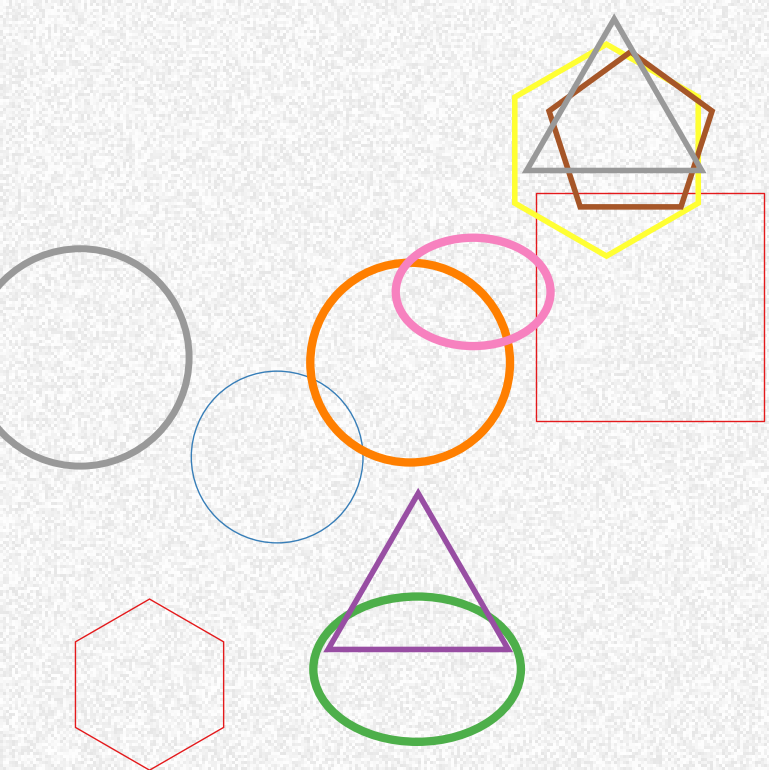[{"shape": "square", "thickness": 0.5, "radius": 0.74, "center": [0.844, 0.601]}, {"shape": "hexagon", "thickness": 0.5, "radius": 0.56, "center": [0.194, 0.111]}, {"shape": "circle", "thickness": 0.5, "radius": 0.56, "center": [0.36, 0.406]}, {"shape": "oval", "thickness": 3, "radius": 0.67, "center": [0.542, 0.131]}, {"shape": "triangle", "thickness": 2, "radius": 0.68, "center": [0.543, 0.224]}, {"shape": "circle", "thickness": 3, "radius": 0.65, "center": [0.533, 0.529]}, {"shape": "hexagon", "thickness": 2, "radius": 0.69, "center": [0.788, 0.805]}, {"shape": "pentagon", "thickness": 2, "radius": 0.56, "center": [0.819, 0.821]}, {"shape": "oval", "thickness": 3, "radius": 0.5, "center": [0.614, 0.621]}, {"shape": "circle", "thickness": 2.5, "radius": 0.71, "center": [0.104, 0.536]}, {"shape": "triangle", "thickness": 2, "radius": 0.66, "center": [0.798, 0.844]}]